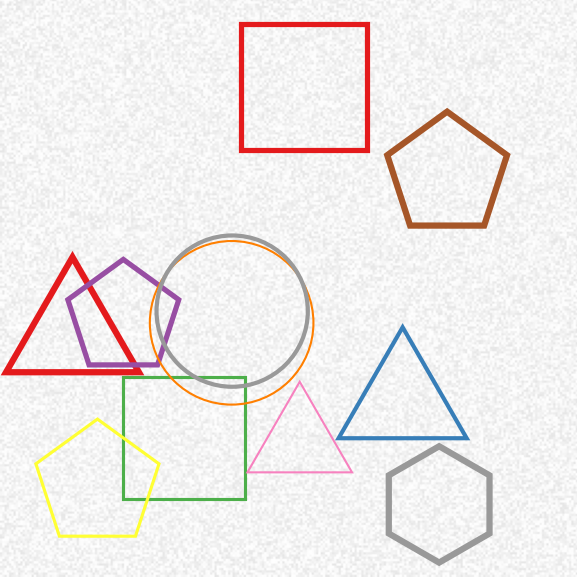[{"shape": "triangle", "thickness": 3, "radius": 0.66, "center": [0.126, 0.421]}, {"shape": "square", "thickness": 2.5, "radius": 0.55, "center": [0.526, 0.849]}, {"shape": "triangle", "thickness": 2, "radius": 0.64, "center": [0.697, 0.304]}, {"shape": "square", "thickness": 1.5, "radius": 0.53, "center": [0.318, 0.241]}, {"shape": "pentagon", "thickness": 2.5, "radius": 0.5, "center": [0.214, 0.449]}, {"shape": "circle", "thickness": 1, "radius": 0.71, "center": [0.401, 0.44]}, {"shape": "pentagon", "thickness": 1.5, "radius": 0.56, "center": [0.169, 0.161]}, {"shape": "pentagon", "thickness": 3, "radius": 0.55, "center": [0.774, 0.697]}, {"shape": "triangle", "thickness": 1, "radius": 0.52, "center": [0.519, 0.233]}, {"shape": "hexagon", "thickness": 3, "radius": 0.5, "center": [0.76, 0.126]}, {"shape": "circle", "thickness": 2, "radius": 0.65, "center": [0.402, 0.46]}]